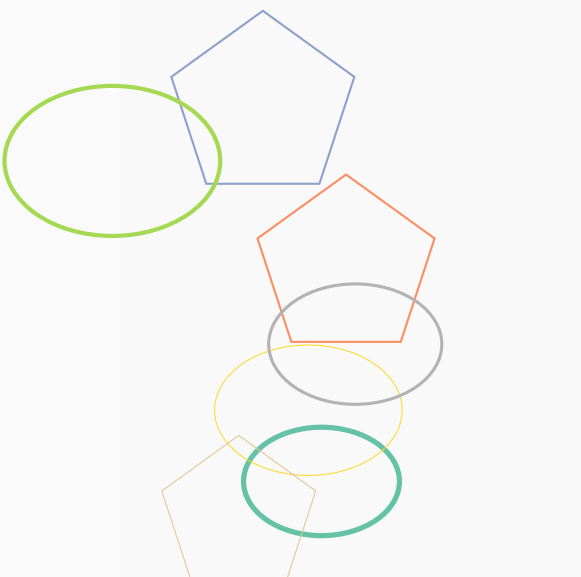[{"shape": "oval", "thickness": 2.5, "radius": 0.67, "center": [0.553, 0.165]}, {"shape": "pentagon", "thickness": 1, "radius": 0.8, "center": [0.595, 0.537]}, {"shape": "pentagon", "thickness": 1, "radius": 0.83, "center": [0.452, 0.815]}, {"shape": "oval", "thickness": 2, "radius": 0.93, "center": [0.193, 0.72]}, {"shape": "oval", "thickness": 0.5, "radius": 0.81, "center": [0.531, 0.289]}, {"shape": "pentagon", "thickness": 0.5, "radius": 0.7, "center": [0.411, 0.106]}, {"shape": "oval", "thickness": 1.5, "radius": 0.74, "center": [0.611, 0.403]}]